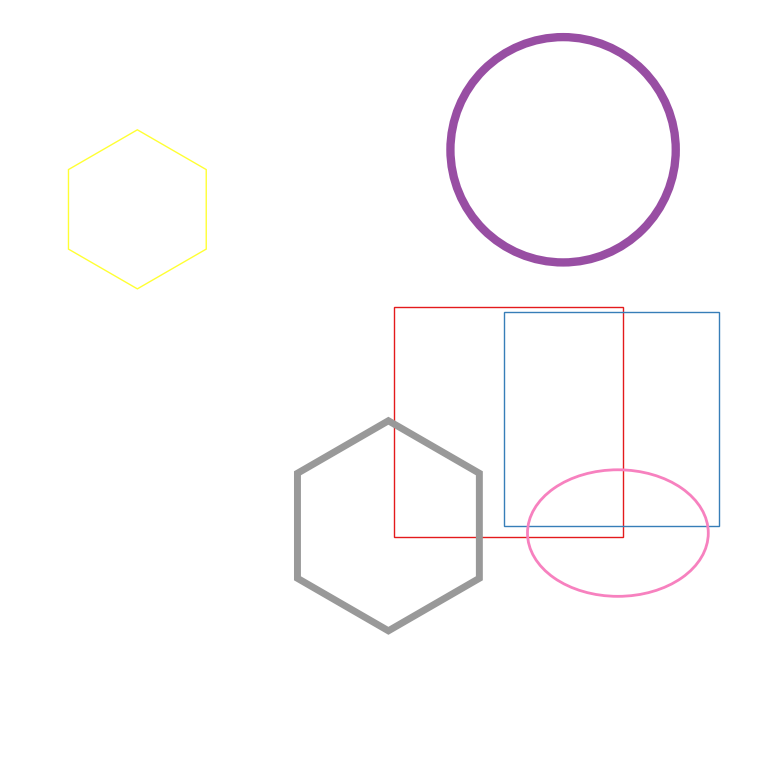[{"shape": "square", "thickness": 0.5, "radius": 0.75, "center": [0.66, 0.452]}, {"shape": "square", "thickness": 0.5, "radius": 0.7, "center": [0.794, 0.456]}, {"shape": "circle", "thickness": 3, "radius": 0.73, "center": [0.731, 0.805]}, {"shape": "hexagon", "thickness": 0.5, "radius": 0.52, "center": [0.178, 0.728]}, {"shape": "oval", "thickness": 1, "radius": 0.59, "center": [0.802, 0.308]}, {"shape": "hexagon", "thickness": 2.5, "radius": 0.68, "center": [0.504, 0.317]}]